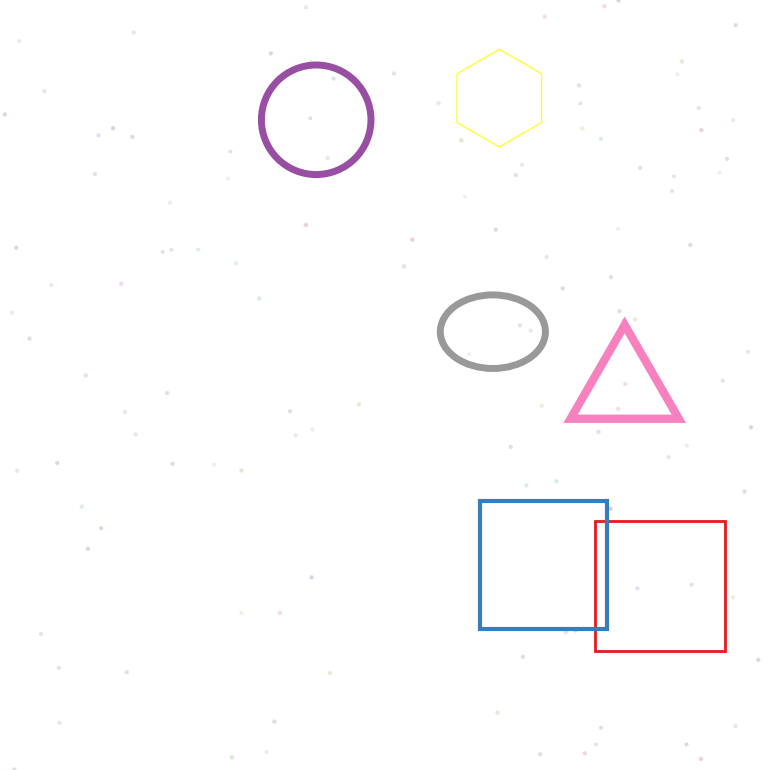[{"shape": "square", "thickness": 1, "radius": 0.42, "center": [0.857, 0.239]}, {"shape": "square", "thickness": 1.5, "radius": 0.41, "center": [0.706, 0.266]}, {"shape": "circle", "thickness": 2.5, "radius": 0.36, "center": [0.411, 0.844]}, {"shape": "hexagon", "thickness": 0.5, "radius": 0.32, "center": [0.648, 0.873]}, {"shape": "triangle", "thickness": 3, "radius": 0.41, "center": [0.811, 0.497]}, {"shape": "oval", "thickness": 2.5, "radius": 0.34, "center": [0.64, 0.569]}]